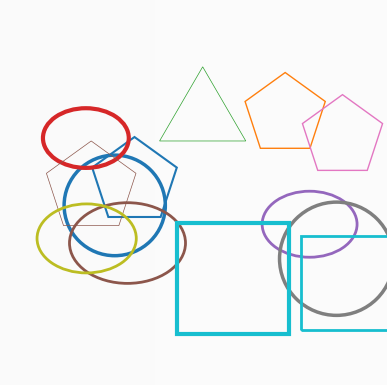[{"shape": "pentagon", "thickness": 1.5, "radius": 0.57, "center": [0.347, 0.529]}, {"shape": "circle", "thickness": 2.5, "radius": 0.65, "center": [0.296, 0.466]}, {"shape": "pentagon", "thickness": 1, "radius": 0.54, "center": [0.736, 0.703]}, {"shape": "triangle", "thickness": 0.5, "radius": 0.64, "center": [0.523, 0.698]}, {"shape": "oval", "thickness": 3, "radius": 0.55, "center": [0.222, 0.641]}, {"shape": "oval", "thickness": 2, "radius": 0.61, "center": [0.799, 0.418]}, {"shape": "pentagon", "thickness": 0.5, "radius": 0.61, "center": [0.235, 0.512]}, {"shape": "oval", "thickness": 2, "radius": 0.75, "center": [0.329, 0.369]}, {"shape": "pentagon", "thickness": 1, "radius": 0.54, "center": [0.884, 0.645]}, {"shape": "circle", "thickness": 2.5, "radius": 0.74, "center": [0.868, 0.328]}, {"shape": "oval", "thickness": 2, "radius": 0.64, "center": [0.224, 0.381]}, {"shape": "square", "thickness": 3, "radius": 0.72, "center": [0.602, 0.277]}, {"shape": "square", "thickness": 2, "radius": 0.61, "center": [0.899, 0.265]}]